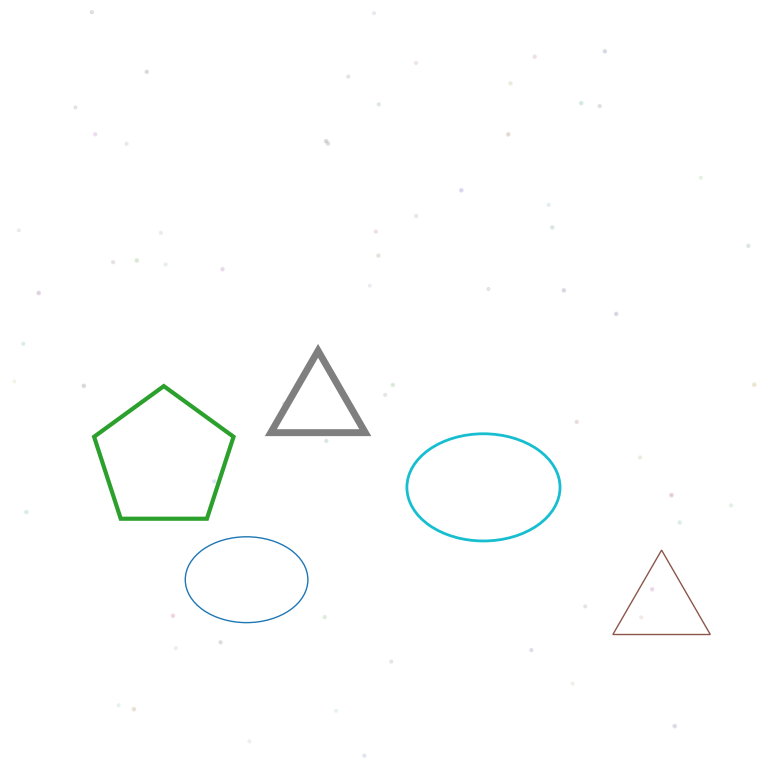[{"shape": "oval", "thickness": 0.5, "radius": 0.4, "center": [0.32, 0.247]}, {"shape": "pentagon", "thickness": 1.5, "radius": 0.48, "center": [0.213, 0.403]}, {"shape": "triangle", "thickness": 0.5, "radius": 0.37, "center": [0.859, 0.212]}, {"shape": "triangle", "thickness": 2.5, "radius": 0.35, "center": [0.413, 0.474]}, {"shape": "oval", "thickness": 1, "radius": 0.5, "center": [0.628, 0.367]}]